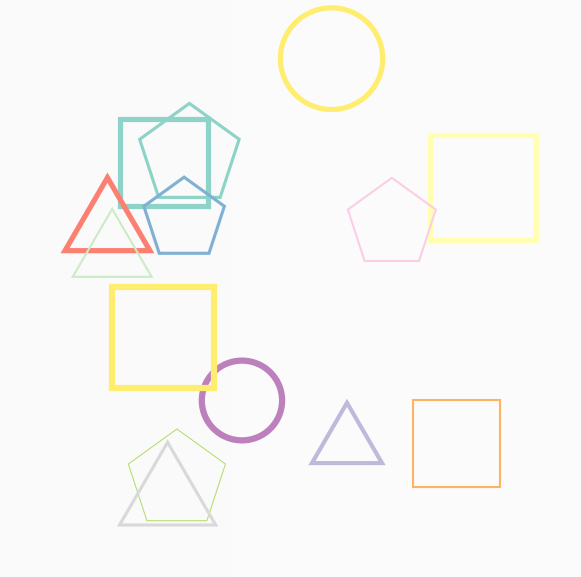[{"shape": "pentagon", "thickness": 1.5, "radius": 0.45, "center": [0.326, 0.73]}, {"shape": "square", "thickness": 2.5, "radius": 0.38, "center": [0.282, 0.718]}, {"shape": "square", "thickness": 2.5, "radius": 0.46, "center": [0.831, 0.675]}, {"shape": "triangle", "thickness": 2, "radius": 0.35, "center": [0.597, 0.232]}, {"shape": "triangle", "thickness": 2.5, "radius": 0.42, "center": [0.185, 0.607]}, {"shape": "pentagon", "thickness": 1.5, "radius": 0.36, "center": [0.317, 0.619]}, {"shape": "square", "thickness": 1, "radius": 0.38, "center": [0.785, 0.231]}, {"shape": "pentagon", "thickness": 0.5, "radius": 0.44, "center": [0.304, 0.168]}, {"shape": "pentagon", "thickness": 1, "radius": 0.4, "center": [0.674, 0.612]}, {"shape": "triangle", "thickness": 1.5, "radius": 0.48, "center": [0.288, 0.138]}, {"shape": "circle", "thickness": 3, "radius": 0.35, "center": [0.416, 0.306]}, {"shape": "triangle", "thickness": 1, "radius": 0.39, "center": [0.193, 0.559]}, {"shape": "square", "thickness": 3, "radius": 0.44, "center": [0.28, 0.415]}, {"shape": "circle", "thickness": 2.5, "radius": 0.44, "center": [0.57, 0.898]}]